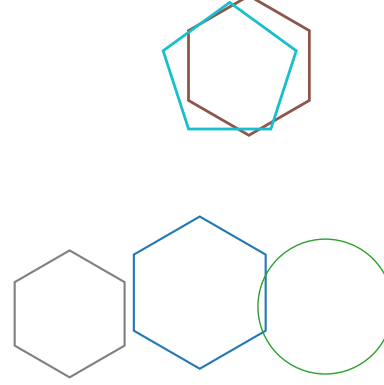[{"shape": "hexagon", "thickness": 1.5, "radius": 0.99, "center": [0.519, 0.24]}, {"shape": "circle", "thickness": 1, "radius": 0.88, "center": [0.845, 0.204]}, {"shape": "hexagon", "thickness": 2, "radius": 0.91, "center": [0.647, 0.83]}, {"shape": "hexagon", "thickness": 1.5, "radius": 0.82, "center": [0.181, 0.185]}, {"shape": "pentagon", "thickness": 2, "radius": 0.91, "center": [0.597, 0.812]}]